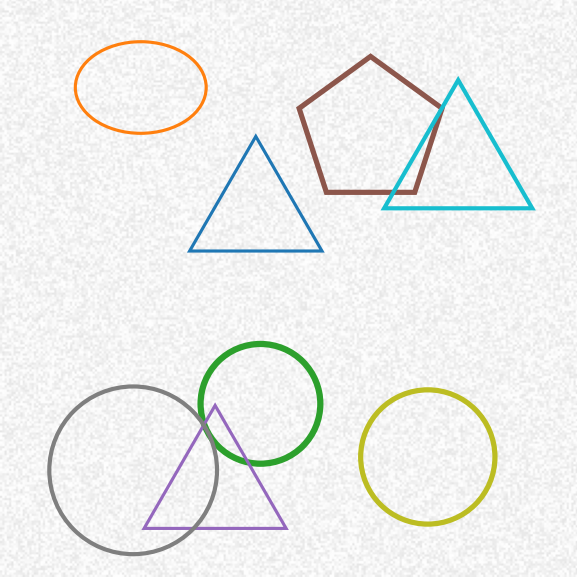[{"shape": "triangle", "thickness": 1.5, "radius": 0.66, "center": [0.443, 0.631]}, {"shape": "oval", "thickness": 1.5, "radius": 0.57, "center": [0.244, 0.848]}, {"shape": "circle", "thickness": 3, "radius": 0.52, "center": [0.451, 0.3]}, {"shape": "triangle", "thickness": 1.5, "radius": 0.71, "center": [0.372, 0.155]}, {"shape": "pentagon", "thickness": 2.5, "radius": 0.65, "center": [0.642, 0.771]}, {"shape": "circle", "thickness": 2, "radius": 0.73, "center": [0.231, 0.185]}, {"shape": "circle", "thickness": 2.5, "radius": 0.58, "center": [0.741, 0.208]}, {"shape": "triangle", "thickness": 2, "radius": 0.74, "center": [0.793, 0.712]}]